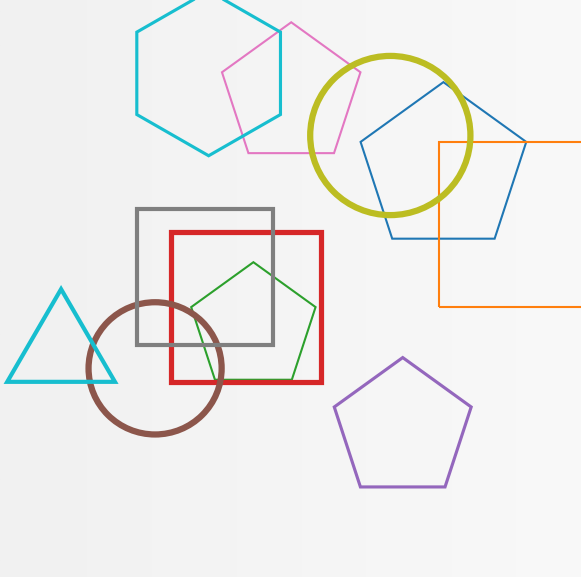[{"shape": "pentagon", "thickness": 1, "radius": 0.75, "center": [0.763, 0.707]}, {"shape": "square", "thickness": 1, "radius": 0.72, "center": [0.898, 0.61]}, {"shape": "pentagon", "thickness": 1, "radius": 0.56, "center": [0.436, 0.433]}, {"shape": "square", "thickness": 2.5, "radius": 0.65, "center": [0.423, 0.467]}, {"shape": "pentagon", "thickness": 1.5, "radius": 0.62, "center": [0.693, 0.256]}, {"shape": "circle", "thickness": 3, "radius": 0.57, "center": [0.267, 0.361]}, {"shape": "pentagon", "thickness": 1, "radius": 0.63, "center": [0.501, 0.835]}, {"shape": "square", "thickness": 2, "radius": 0.59, "center": [0.353, 0.52]}, {"shape": "circle", "thickness": 3, "radius": 0.69, "center": [0.672, 0.764]}, {"shape": "triangle", "thickness": 2, "radius": 0.54, "center": [0.105, 0.391]}, {"shape": "hexagon", "thickness": 1.5, "radius": 0.71, "center": [0.359, 0.872]}]